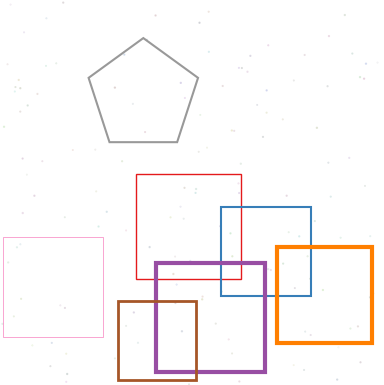[{"shape": "square", "thickness": 1, "radius": 0.68, "center": [0.489, 0.412]}, {"shape": "square", "thickness": 1.5, "radius": 0.58, "center": [0.69, 0.347]}, {"shape": "square", "thickness": 3, "radius": 0.71, "center": [0.547, 0.175]}, {"shape": "square", "thickness": 3, "radius": 0.62, "center": [0.843, 0.234]}, {"shape": "square", "thickness": 2, "radius": 0.51, "center": [0.408, 0.115]}, {"shape": "square", "thickness": 0.5, "radius": 0.65, "center": [0.138, 0.254]}, {"shape": "pentagon", "thickness": 1.5, "radius": 0.75, "center": [0.372, 0.752]}]